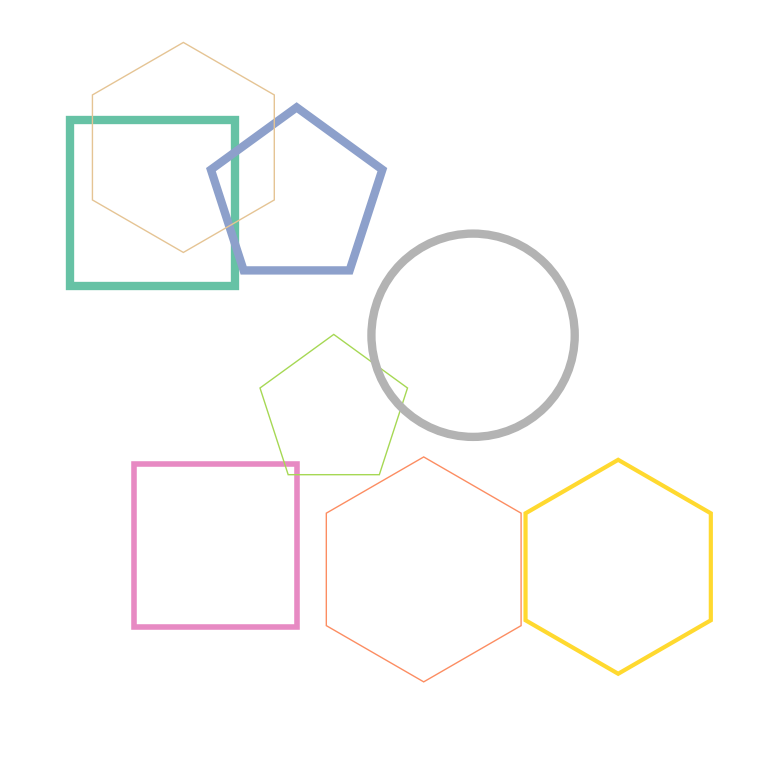[{"shape": "square", "thickness": 3, "radius": 0.54, "center": [0.198, 0.737]}, {"shape": "hexagon", "thickness": 0.5, "radius": 0.73, "center": [0.55, 0.261]}, {"shape": "pentagon", "thickness": 3, "radius": 0.59, "center": [0.385, 0.744]}, {"shape": "square", "thickness": 2, "radius": 0.53, "center": [0.28, 0.291]}, {"shape": "pentagon", "thickness": 0.5, "radius": 0.5, "center": [0.433, 0.465]}, {"shape": "hexagon", "thickness": 1.5, "radius": 0.69, "center": [0.803, 0.264]}, {"shape": "hexagon", "thickness": 0.5, "radius": 0.68, "center": [0.238, 0.809]}, {"shape": "circle", "thickness": 3, "radius": 0.66, "center": [0.614, 0.565]}]